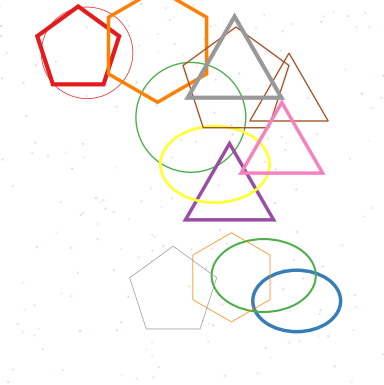[{"shape": "pentagon", "thickness": 3, "radius": 0.56, "center": [0.203, 0.871]}, {"shape": "circle", "thickness": 0.5, "radius": 0.59, "center": [0.226, 0.863]}, {"shape": "oval", "thickness": 2.5, "radius": 0.57, "center": [0.771, 0.218]}, {"shape": "oval", "thickness": 1.5, "radius": 0.68, "center": [0.685, 0.284]}, {"shape": "circle", "thickness": 1, "radius": 0.71, "center": [0.496, 0.695]}, {"shape": "triangle", "thickness": 2.5, "radius": 0.66, "center": [0.596, 0.495]}, {"shape": "hexagon", "thickness": 2.5, "radius": 0.74, "center": [0.409, 0.882]}, {"shape": "hexagon", "thickness": 0.5, "radius": 0.58, "center": [0.601, 0.28]}, {"shape": "oval", "thickness": 2, "radius": 0.71, "center": [0.558, 0.573]}, {"shape": "triangle", "thickness": 1, "radius": 0.59, "center": [0.751, 0.744]}, {"shape": "pentagon", "thickness": 1, "radius": 0.72, "center": [0.613, 0.785]}, {"shape": "triangle", "thickness": 2.5, "radius": 0.61, "center": [0.732, 0.612]}, {"shape": "pentagon", "thickness": 0.5, "radius": 0.59, "center": [0.45, 0.242]}, {"shape": "triangle", "thickness": 3, "radius": 0.7, "center": [0.609, 0.817]}]